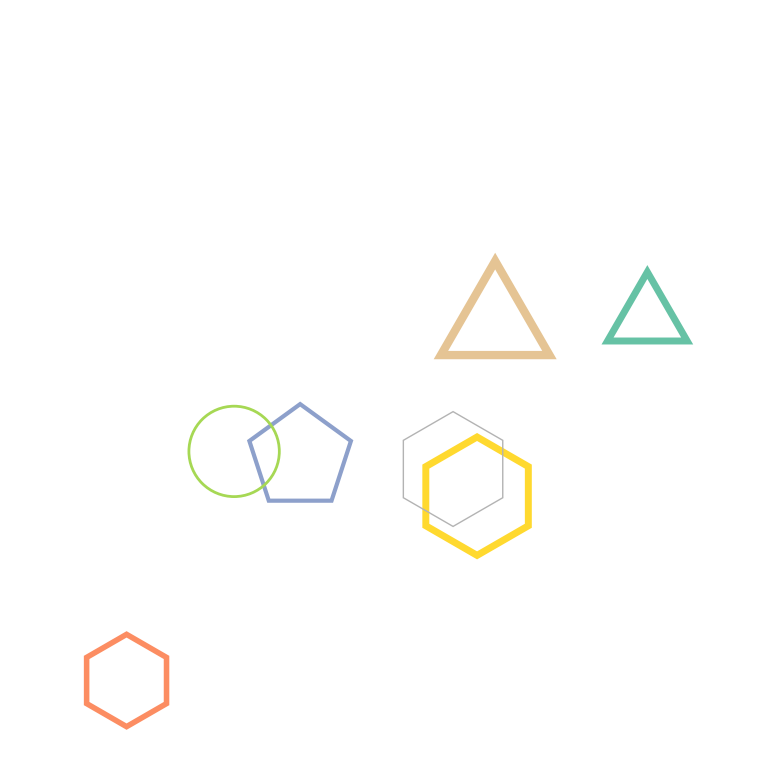[{"shape": "triangle", "thickness": 2.5, "radius": 0.3, "center": [0.841, 0.587]}, {"shape": "hexagon", "thickness": 2, "radius": 0.3, "center": [0.164, 0.116]}, {"shape": "pentagon", "thickness": 1.5, "radius": 0.35, "center": [0.39, 0.406]}, {"shape": "circle", "thickness": 1, "radius": 0.29, "center": [0.304, 0.414]}, {"shape": "hexagon", "thickness": 2.5, "radius": 0.38, "center": [0.62, 0.356]}, {"shape": "triangle", "thickness": 3, "radius": 0.41, "center": [0.643, 0.58]}, {"shape": "hexagon", "thickness": 0.5, "radius": 0.37, "center": [0.588, 0.391]}]